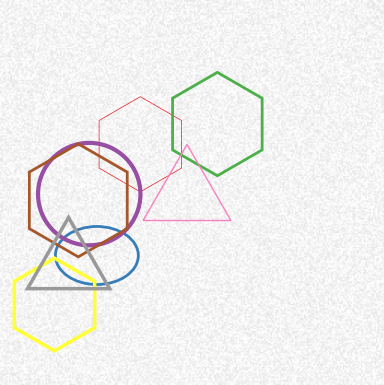[{"shape": "hexagon", "thickness": 0.5, "radius": 0.62, "center": [0.364, 0.625]}, {"shape": "oval", "thickness": 2, "radius": 0.54, "center": [0.252, 0.336]}, {"shape": "hexagon", "thickness": 2, "radius": 0.67, "center": [0.565, 0.678]}, {"shape": "circle", "thickness": 3, "radius": 0.67, "center": [0.232, 0.496]}, {"shape": "hexagon", "thickness": 2.5, "radius": 0.6, "center": [0.142, 0.209]}, {"shape": "hexagon", "thickness": 2, "radius": 0.73, "center": [0.203, 0.48]}, {"shape": "triangle", "thickness": 1, "radius": 0.66, "center": [0.486, 0.493]}, {"shape": "triangle", "thickness": 2.5, "radius": 0.62, "center": [0.178, 0.312]}]